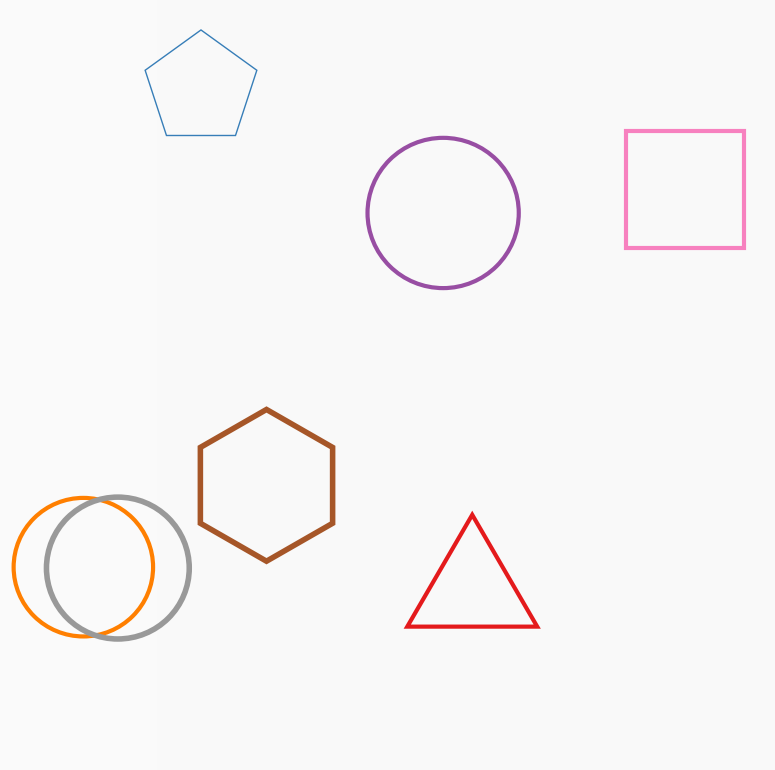[{"shape": "triangle", "thickness": 1.5, "radius": 0.48, "center": [0.609, 0.235]}, {"shape": "pentagon", "thickness": 0.5, "radius": 0.38, "center": [0.259, 0.885]}, {"shape": "circle", "thickness": 1.5, "radius": 0.49, "center": [0.572, 0.723]}, {"shape": "circle", "thickness": 1.5, "radius": 0.45, "center": [0.108, 0.263]}, {"shape": "hexagon", "thickness": 2, "radius": 0.49, "center": [0.344, 0.37]}, {"shape": "square", "thickness": 1.5, "radius": 0.38, "center": [0.883, 0.754]}, {"shape": "circle", "thickness": 2, "radius": 0.46, "center": [0.152, 0.262]}]